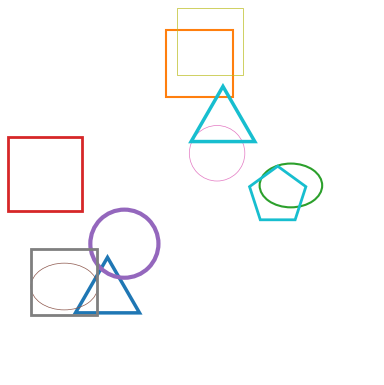[{"shape": "triangle", "thickness": 2.5, "radius": 0.48, "center": [0.279, 0.235]}, {"shape": "square", "thickness": 1.5, "radius": 0.44, "center": [0.518, 0.835]}, {"shape": "oval", "thickness": 1.5, "radius": 0.41, "center": [0.756, 0.518]}, {"shape": "square", "thickness": 2, "radius": 0.48, "center": [0.116, 0.548]}, {"shape": "circle", "thickness": 3, "radius": 0.44, "center": [0.323, 0.367]}, {"shape": "oval", "thickness": 0.5, "radius": 0.43, "center": [0.167, 0.256]}, {"shape": "circle", "thickness": 0.5, "radius": 0.36, "center": [0.564, 0.602]}, {"shape": "square", "thickness": 2, "radius": 0.43, "center": [0.167, 0.268]}, {"shape": "square", "thickness": 0.5, "radius": 0.43, "center": [0.545, 0.893]}, {"shape": "pentagon", "thickness": 2, "radius": 0.38, "center": [0.721, 0.491]}, {"shape": "triangle", "thickness": 2.5, "radius": 0.48, "center": [0.579, 0.68]}]